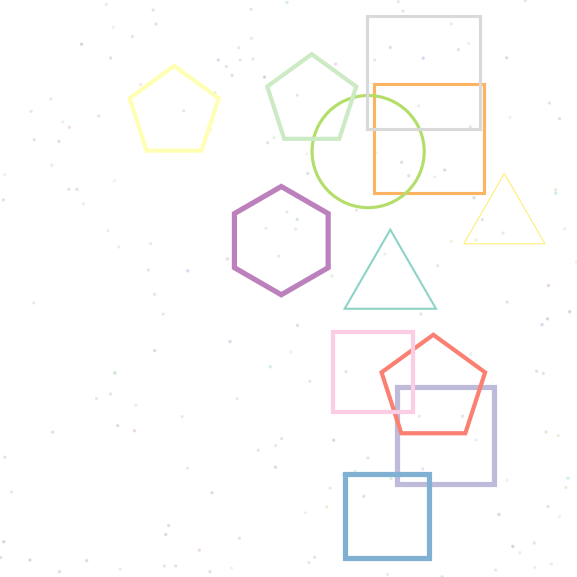[{"shape": "triangle", "thickness": 1, "radius": 0.46, "center": [0.676, 0.51]}, {"shape": "pentagon", "thickness": 2, "radius": 0.41, "center": [0.301, 0.804]}, {"shape": "square", "thickness": 2.5, "radius": 0.42, "center": [0.772, 0.245]}, {"shape": "pentagon", "thickness": 2, "radius": 0.47, "center": [0.75, 0.325]}, {"shape": "square", "thickness": 2.5, "radius": 0.37, "center": [0.67, 0.105]}, {"shape": "square", "thickness": 1.5, "radius": 0.47, "center": [0.743, 0.759]}, {"shape": "circle", "thickness": 1.5, "radius": 0.49, "center": [0.637, 0.737]}, {"shape": "square", "thickness": 2, "radius": 0.35, "center": [0.646, 0.356]}, {"shape": "square", "thickness": 1.5, "radius": 0.49, "center": [0.734, 0.873]}, {"shape": "hexagon", "thickness": 2.5, "radius": 0.47, "center": [0.487, 0.582]}, {"shape": "pentagon", "thickness": 2, "radius": 0.41, "center": [0.54, 0.824]}, {"shape": "triangle", "thickness": 0.5, "radius": 0.41, "center": [0.873, 0.618]}]